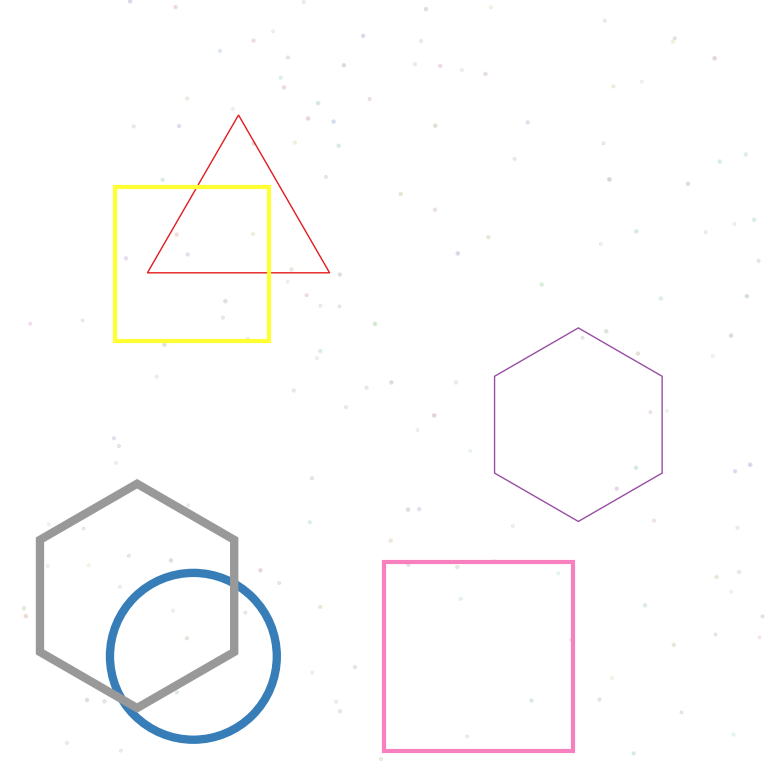[{"shape": "triangle", "thickness": 0.5, "radius": 0.68, "center": [0.31, 0.714]}, {"shape": "circle", "thickness": 3, "radius": 0.54, "center": [0.251, 0.148]}, {"shape": "hexagon", "thickness": 0.5, "radius": 0.63, "center": [0.751, 0.448]}, {"shape": "square", "thickness": 1.5, "radius": 0.5, "center": [0.25, 0.657]}, {"shape": "square", "thickness": 1.5, "radius": 0.61, "center": [0.621, 0.148]}, {"shape": "hexagon", "thickness": 3, "radius": 0.73, "center": [0.178, 0.226]}]